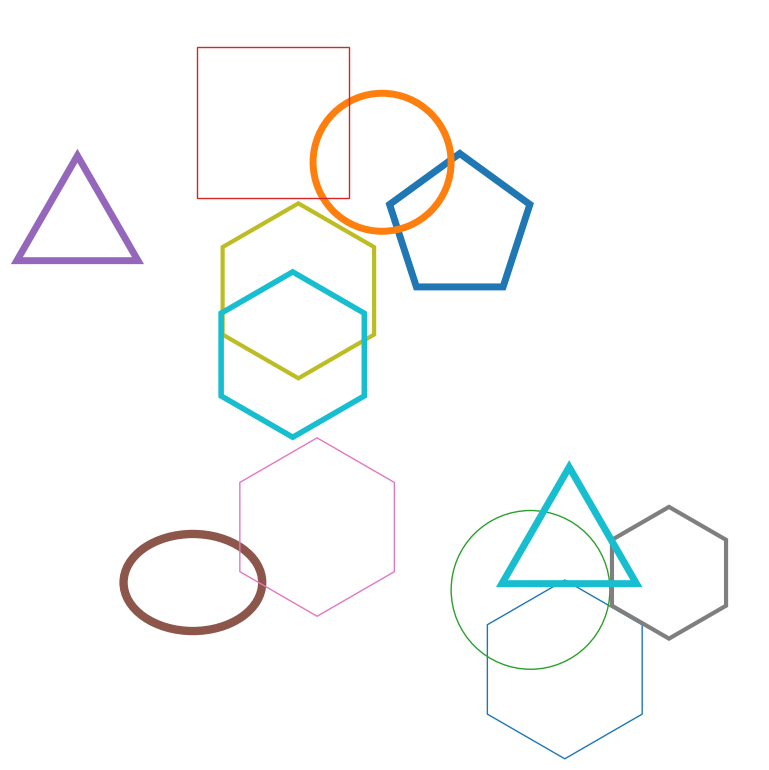[{"shape": "hexagon", "thickness": 0.5, "radius": 0.58, "center": [0.733, 0.131]}, {"shape": "pentagon", "thickness": 2.5, "radius": 0.48, "center": [0.597, 0.705]}, {"shape": "circle", "thickness": 2.5, "radius": 0.45, "center": [0.496, 0.789]}, {"shape": "circle", "thickness": 0.5, "radius": 0.52, "center": [0.689, 0.234]}, {"shape": "square", "thickness": 0.5, "radius": 0.49, "center": [0.354, 0.841]}, {"shape": "triangle", "thickness": 2.5, "radius": 0.45, "center": [0.101, 0.707]}, {"shape": "oval", "thickness": 3, "radius": 0.45, "center": [0.25, 0.243]}, {"shape": "hexagon", "thickness": 0.5, "radius": 0.58, "center": [0.412, 0.316]}, {"shape": "hexagon", "thickness": 1.5, "radius": 0.43, "center": [0.869, 0.256]}, {"shape": "hexagon", "thickness": 1.5, "radius": 0.57, "center": [0.387, 0.622]}, {"shape": "triangle", "thickness": 2.5, "radius": 0.5, "center": [0.739, 0.292]}, {"shape": "hexagon", "thickness": 2, "radius": 0.54, "center": [0.38, 0.54]}]